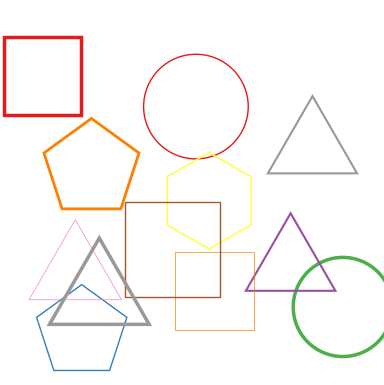[{"shape": "square", "thickness": 2.5, "radius": 0.5, "center": [0.111, 0.803]}, {"shape": "circle", "thickness": 1, "radius": 0.68, "center": [0.509, 0.723]}, {"shape": "pentagon", "thickness": 1, "radius": 0.62, "center": [0.212, 0.137]}, {"shape": "circle", "thickness": 2.5, "radius": 0.64, "center": [0.89, 0.203]}, {"shape": "triangle", "thickness": 1.5, "radius": 0.67, "center": [0.755, 0.312]}, {"shape": "square", "thickness": 0.5, "radius": 0.51, "center": [0.557, 0.245]}, {"shape": "pentagon", "thickness": 2, "radius": 0.65, "center": [0.238, 0.563]}, {"shape": "hexagon", "thickness": 1, "radius": 0.63, "center": [0.543, 0.478]}, {"shape": "square", "thickness": 1, "radius": 0.62, "center": [0.448, 0.351]}, {"shape": "triangle", "thickness": 0.5, "radius": 0.69, "center": [0.196, 0.291]}, {"shape": "triangle", "thickness": 1.5, "radius": 0.67, "center": [0.812, 0.617]}, {"shape": "triangle", "thickness": 2.5, "radius": 0.75, "center": [0.258, 0.232]}]